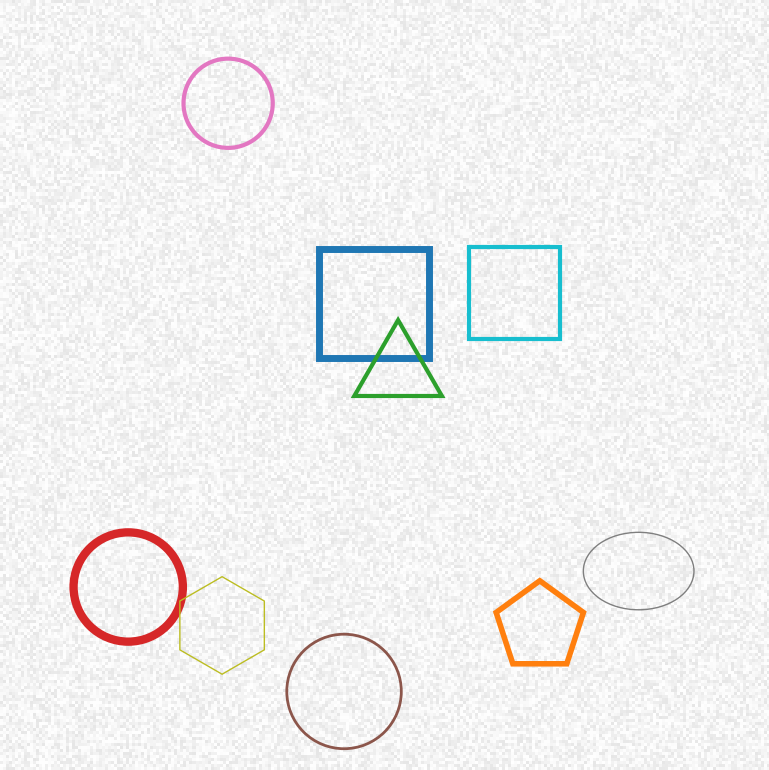[{"shape": "square", "thickness": 2.5, "radius": 0.35, "center": [0.486, 0.606]}, {"shape": "pentagon", "thickness": 2, "radius": 0.3, "center": [0.701, 0.186]}, {"shape": "triangle", "thickness": 1.5, "radius": 0.33, "center": [0.517, 0.519]}, {"shape": "circle", "thickness": 3, "radius": 0.35, "center": [0.167, 0.238]}, {"shape": "circle", "thickness": 1, "radius": 0.37, "center": [0.447, 0.102]}, {"shape": "circle", "thickness": 1.5, "radius": 0.29, "center": [0.296, 0.866]}, {"shape": "oval", "thickness": 0.5, "radius": 0.36, "center": [0.829, 0.258]}, {"shape": "hexagon", "thickness": 0.5, "radius": 0.32, "center": [0.288, 0.188]}, {"shape": "square", "thickness": 1.5, "radius": 0.3, "center": [0.668, 0.619]}]